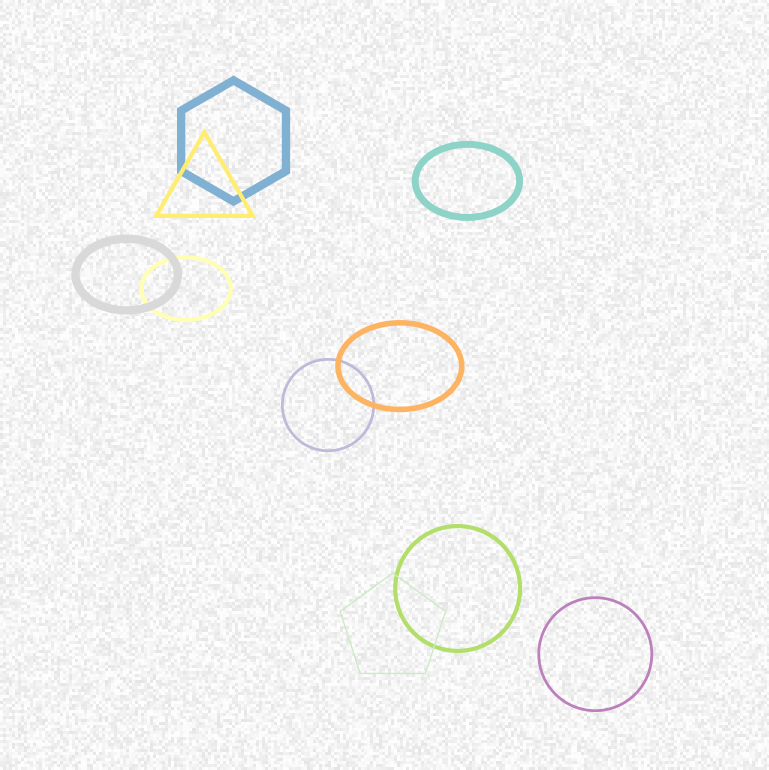[{"shape": "oval", "thickness": 2.5, "radius": 0.34, "center": [0.607, 0.765]}, {"shape": "oval", "thickness": 1.5, "radius": 0.29, "center": [0.242, 0.625]}, {"shape": "circle", "thickness": 1, "radius": 0.3, "center": [0.426, 0.474]}, {"shape": "hexagon", "thickness": 3, "radius": 0.39, "center": [0.303, 0.817]}, {"shape": "oval", "thickness": 2, "radius": 0.4, "center": [0.519, 0.525]}, {"shape": "circle", "thickness": 1.5, "radius": 0.41, "center": [0.594, 0.236]}, {"shape": "oval", "thickness": 3, "radius": 0.33, "center": [0.165, 0.643]}, {"shape": "circle", "thickness": 1, "radius": 0.37, "center": [0.773, 0.15]}, {"shape": "pentagon", "thickness": 0.5, "radius": 0.36, "center": [0.51, 0.184]}, {"shape": "triangle", "thickness": 1.5, "radius": 0.36, "center": [0.266, 0.756]}]